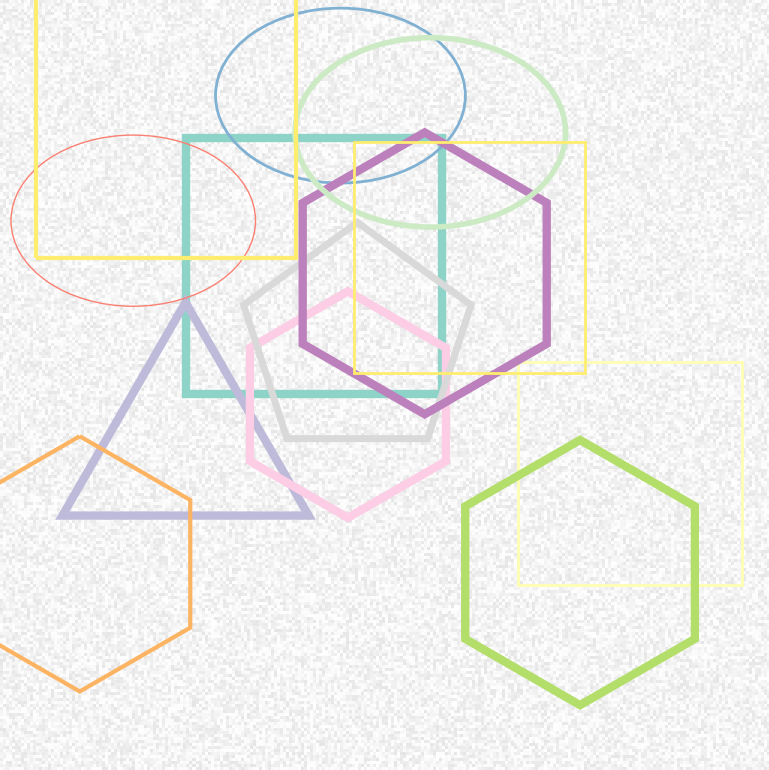[{"shape": "square", "thickness": 3, "radius": 0.83, "center": [0.408, 0.654]}, {"shape": "square", "thickness": 1, "radius": 0.73, "center": [0.818, 0.385]}, {"shape": "triangle", "thickness": 3, "radius": 0.92, "center": [0.241, 0.423]}, {"shape": "oval", "thickness": 0.5, "radius": 0.79, "center": [0.173, 0.713]}, {"shape": "oval", "thickness": 1, "radius": 0.81, "center": [0.442, 0.876]}, {"shape": "hexagon", "thickness": 1.5, "radius": 0.83, "center": [0.104, 0.268]}, {"shape": "hexagon", "thickness": 3, "radius": 0.86, "center": [0.753, 0.256]}, {"shape": "hexagon", "thickness": 3, "radius": 0.74, "center": [0.452, 0.475]}, {"shape": "pentagon", "thickness": 2.5, "radius": 0.78, "center": [0.464, 0.556]}, {"shape": "hexagon", "thickness": 3, "radius": 0.91, "center": [0.552, 0.645]}, {"shape": "oval", "thickness": 2, "radius": 0.88, "center": [0.559, 0.828]}, {"shape": "square", "thickness": 1.5, "radius": 0.85, "center": [0.216, 0.833]}, {"shape": "square", "thickness": 1, "radius": 0.75, "center": [0.609, 0.666]}]